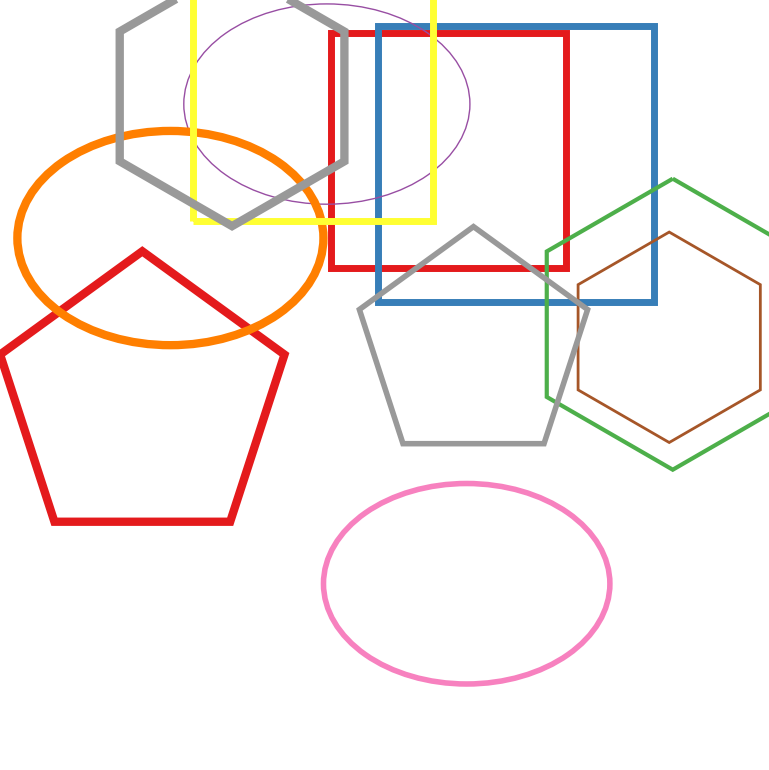[{"shape": "pentagon", "thickness": 3, "radius": 0.97, "center": [0.185, 0.48]}, {"shape": "square", "thickness": 2.5, "radius": 0.76, "center": [0.582, 0.804]}, {"shape": "square", "thickness": 2.5, "radius": 0.9, "center": [0.67, 0.787]}, {"shape": "hexagon", "thickness": 1.5, "radius": 0.94, "center": [0.874, 0.579]}, {"shape": "oval", "thickness": 0.5, "radius": 0.93, "center": [0.424, 0.865]}, {"shape": "oval", "thickness": 3, "radius": 0.99, "center": [0.221, 0.691]}, {"shape": "square", "thickness": 2.5, "radius": 0.78, "center": [0.406, 0.869]}, {"shape": "hexagon", "thickness": 1, "radius": 0.68, "center": [0.869, 0.562]}, {"shape": "oval", "thickness": 2, "radius": 0.93, "center": [0.606, 0.242]}, {"shape": "pentagon", "thickness": 2, "radius": 0.78, "center": [0.615, 0.55]}, {"shape": "hexagon", "thickness": 3, "radius": 0.84, "center": [0.301, 0.875]}]